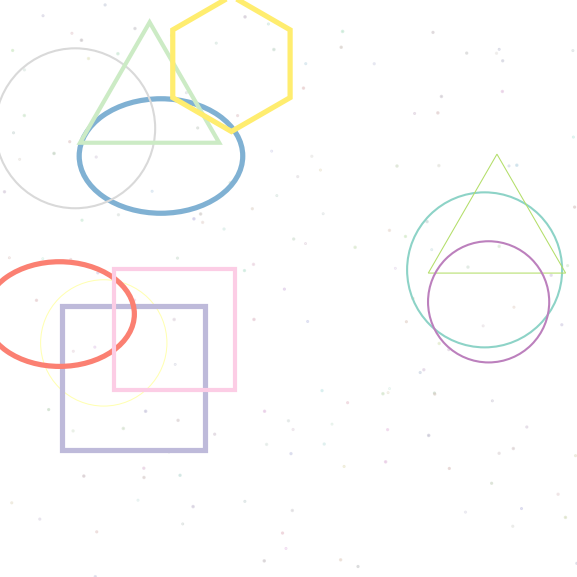[{"shape": "circle", "thickness": 1, "radius": 0.67, "center": [0.839, 0.532]}, {"shape": "circle", "thickness": 0.5, "radius": 0.55, "center": [0.18, 0.405]}, {"shape": "square", "thickness": 2.5, "radius": 0.62, "center": [0.231, 0.344]}, {"shape": "oval", "thickness": 2.5, "radius": 0.65, "center": [0.103, 0.455]}, {"shape": "oval", "thickness": 2.5, "radius": 0.71, "center": [0.279, 0.729]}, {"shape": "triangle", "thickness": 0.5, "radius": 0.69, "center": [0.861, 0.595]}, {"shape": "square", "thickness": 2, "radius": 0.52, "center": [0.303, 0.429]}, {"shape": "circle", "thickness": 1, "radius": 0.69, "center": [0.13, 0.777]}, {"shape": "circle", "thickness": 1, "radius": 0.52, "center": [0.846, 0.476]}, {"shape": "triangle", "thickness": 2, "radius": 0.7, "center": [0.259, 0.821]}, {"shape": "hexagon", "thickness": 2.5, "radius": 0.59, "center": [0.401, 0.889]}]